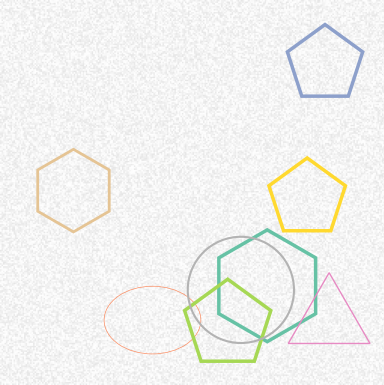[{"shape": "hexagon", "thickness": 2.5, "radius": 0.73, "center": [0.694, 0.258]}, {"shape": "oval", "thickness": 0.5, "radius": 0.63, "center": [0.396, 0.169]}, {"shape": "pentagon", "thickness": 2.5, "radius": 0.51, "center": [0.844, 0.833]}, {"shape": "triangle", "thickness": 1, "radius": 0.61, "center": [0.855, 0.169]}, {"shape": "pentagon", "thickness": 2.5, "radius": 0.59, "center": [0.591, 0.157]}, {"shape": "pentagon", "thickness": 2.5, "radius": 0.52, "center": [0.798, 0.485]}, {"shape": "hexagon", "thickness": 2, "radius": 0.54, "center": [0.191, 0.505]}, {"shape": "circle", "thickness": 1.5, "radius": 0.69, "center": [0.626, 0.247]}]